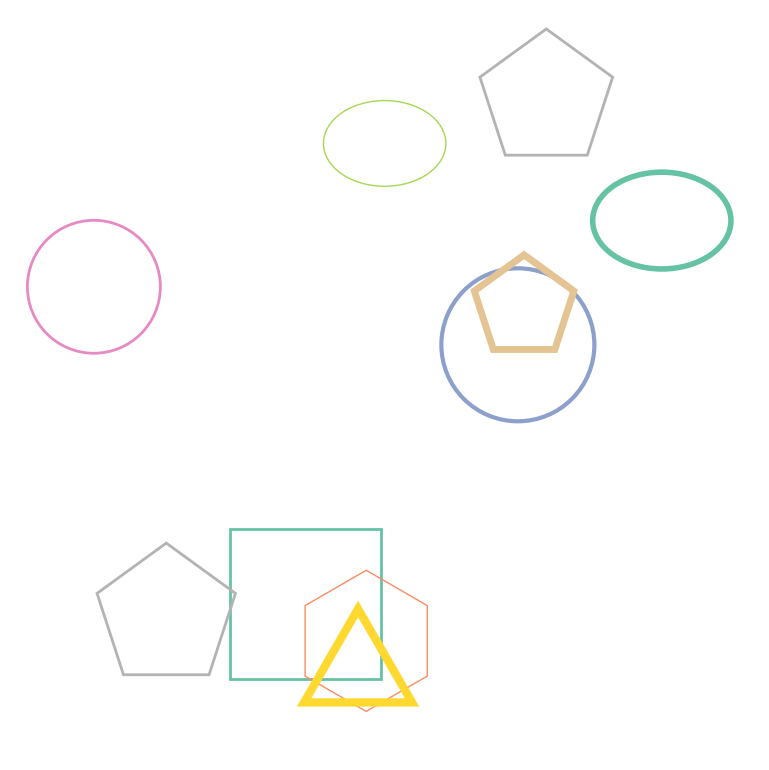[{"shape": "square", "thickness": 1, "radius": 0.49, "center": [0.397, 0.215]}, {"shape": "oval", "thickness": 2, "radius": 0.45, "center": [0.859, 0.714]}, {"shape": "hexagon", "thickness": 0.5, "radius": 0.46, "center": [0.476, 0.168]}, {"shape": "circle", "thickness": 1.5, "radius": 0.5, "center": [0.673, 0.552]}, {"shape": "circle", "thickness": 1, "radius": 0.43, "center": [0.122, 0.628]}, {"shape": "oval", "thickness": 0.5, "radius": 0.4, "center": [0.5, 0.814]}, {"shape": "triangle", "thickness": 3, "radius": 0.4, "center": [0.465, 0.128]}, {"shape": "pentagon", "thickness": 2.5, "radius": 0.34, "center": [0.681, 0.601]}, {"shape": "pentagon", "thickness": 1, "radius": 0.45, "center": [0.709, 0.872]}, {"shape": "pentagon", "thickness": 1, "radius": 0.47, "center": [0.216, 0.2]}]